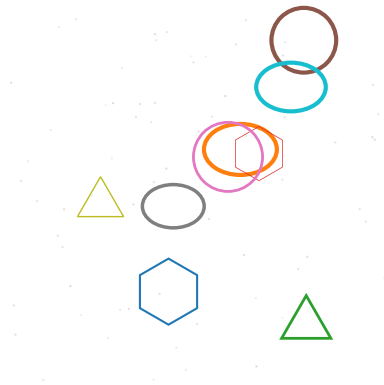[{"shape": "hexagon", "thickness": 1.5, "radius": 0.43, "center": [0.438, 0.242]}, {"shape": "oval", "thickness": 3, "radius": 0.47, "center": [0.624, 0.612]}, {"shape": "triangle", "thickness": 2, "radius": 0.37, "center": [0.795, 0.158]}, {"shape": "hexagon", "thickness": 0.5, "radius": 0.35, "center": [0.673, 0.601]}, {"shape": "circle", "thickness": 3, "radius": 0.42, "center": [0.789, 0.896]}, {"shape": "circle", "thickness": 2, "radius": 0.45, "center": [0.592, 0.593]}, {"shape": "oval", "thickness": 2.5, "radius": 0.4, "center": [0.45, 0.464]}, {"shape": "triangle", "thickness": 1, "radius": 0.35, "center": [0.261, 0.472]}, {"shape": "oval", "thickness": 3, "radius": 0.45, "center": [0.756, 0.774]}]